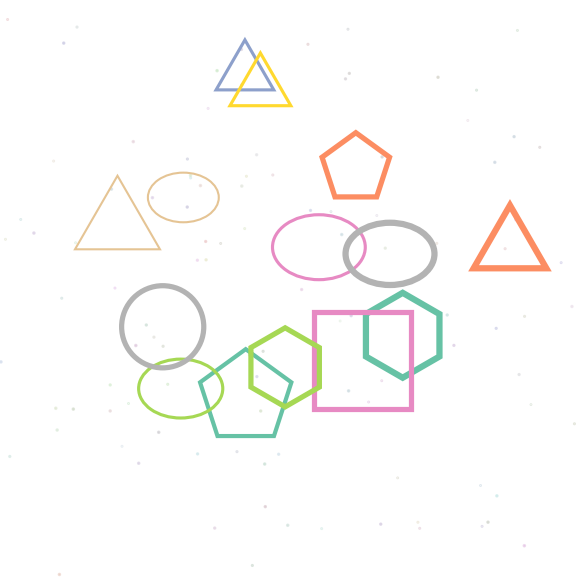[{"shape": "pentagon", "thickness": 2, "radius": 0.42, "center": [0.425, 0.311]}, {"shape": "hexagon", "thickness": 3, "radius": 0.37, "center": [0.697, 0.419]}, {"shape": "pentagon", "thickness": 2.5, "radius": 0.31, "center": [0.616, 0.708]}, {"shape": "triangle", "thickness": 3, "radius": 0.36, "center": [0.883, 0.571]}, {"shape": "triangle", "thickness": 1.5, "radius": 0.29, "center": [0.424, 0.872]}, {"shape": "oval", "thickness": 1.5, "radius": 0.4, "center": [0.552, 0.571]}, {"shape": "square", "thickness": 2.5, "radius": 0.42, "center": [0.628, 0.375]}, {"shape": "hexagon", "thickness": 2.5, "radius": 0.34, "center": [0.494, 0.363]}, {"shape": "oval", "thickness": 1.5, "radius": 0.36, "center": [0.313, 0.326]}, {"shape": "triangle", "thickness": 1.5, "radius": 0.3, "center": [0.451, 0.847]}, {"shape": "triangle", "thickness": 1, "radius": 0.42, "center": [0.203, 0.61]}, {"shape": "oval", "thickness": 1, "radius": 0.31, "center": [0.317, 0.657]}, {"shape": "circle", "thickness": 2.5, "radius": 0.36, "center": [0.282, 0.433]}, {"shape": "oval", "thickness": 3, "radius": 0.38, "center": [0.675, 0.56]}]